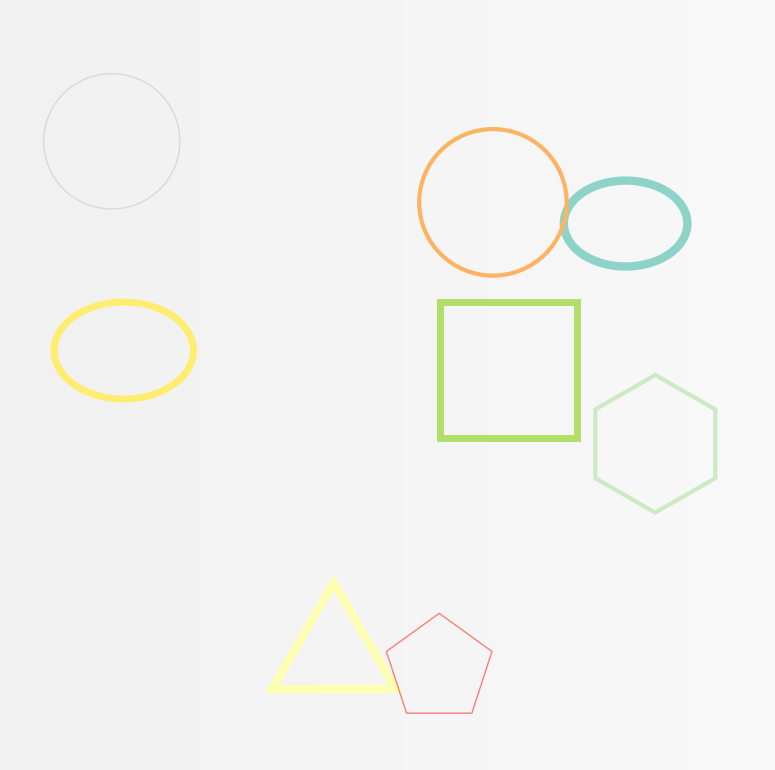[{"shape": "oval", "thickness": 3, "radius": 0.4, "center": [0.807, 0.71]}, {"shape": "triangle", "thickness": 3, "radius": 0.46, "center": [0.431, 0.151]}, {"shape": "pentagon", "thickness": 0.5, "radius": 0.36, "center": [0.567, 0.132]}, {"shape": "circle", "thickness": 1.5, "radius": 0.48, "center": [0.636, 0.737]}, {"shape": "square", "thickness": 2.5, "radius": 0.44, "center": [0.657, 0.52]}, {"shape": "circle", "thickness": 0.5, "radius": 0.44, "center": [0.144, 0.816]}, {"shape": "hexagon", "thickness": 1.5, "radius": 0.45, "center": [0.846, 0.424]}, {"shape": "oval", "thickness": 2.5, "radius": 0.45, "center": [0.16, 0.545]}]